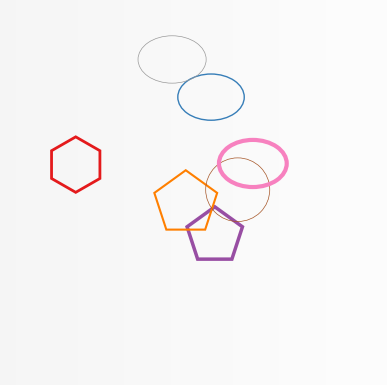[{"shape": "hexagon", "thickness": 2, "radius": 0.36, "center": [0.195, 0.572]}, {"shape": "oval", "thickness": 1, "radius": 0.43, "center": [0.545, 0.748]}, {"shape": "pentagon", "thickness": 2.5, "radius": 0.38, "center": [0.554, 0.388]}, {"shape": "pentagon", "thickness": 1.5, "radius": 0.43, "center": [0.479, 0.473]}, {"shape": "circle", "thickness": 0.5, "radius": 0.41, "center": [0.613, 0.507]}, {"shape": "oval", "thickness": 3, "radius": 0.44, "center": [0.653, 0.575]}, {"shape": "oval", "thickness": 0.5, "radius": 0.44, "center": [0.444, 0.846]}]